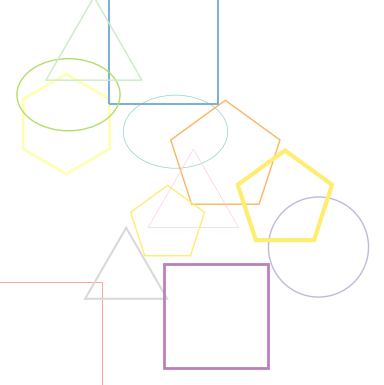[{"shape": "oval", "thickness": 0.5, "radius": 0.68, "center": [0.456, 0.658]}, {"shape": "hexagon", "thickness": 2, "radius": 0.65, "center": [0.172, 0.678]}, {"shape": "circle", "thickness": 1, "radius": 0.65, "center": [0.827, 0.358]}, {"shape": "square", "thickness": 0.5, "radius": 0.71, "center": [0.125, 0.125]}, {"shape": "square", "thickness": 1.5, "radius": 0.7, "center": [0.425, 0.87]}, {"shape": "pentagon", "thickness": 1, "radius": 0.75, "center": [0.585, 0.59]}, {"shape": "oval", "thickness": 1, "radius": 0.67, "center": [0.178, 0.754]}, {"shape": "triangle", "thickness": 0.5, "radius": 0.68, "center": [0.502, 0.477]}, {"shape": "triangle", "thickness": 1.5, "radius": 0.61, "center": [0.328, 0.285]}, {"shape": "square", "thickness": 2, "radius": 0.68, "center": [0.562, 0.18]}, {"shape": "triangle", "thickness": 1, "radius": 0.72, "center": [0.244, 0.864]}, {"shape": "pentagon", "thickness": 3, "radius": 0.64, "center": [0.74, 0.48]}, {"shape": "pentagon", "thickness": 1, "radius": 0.5, "center": [0.435, 0.417]}]